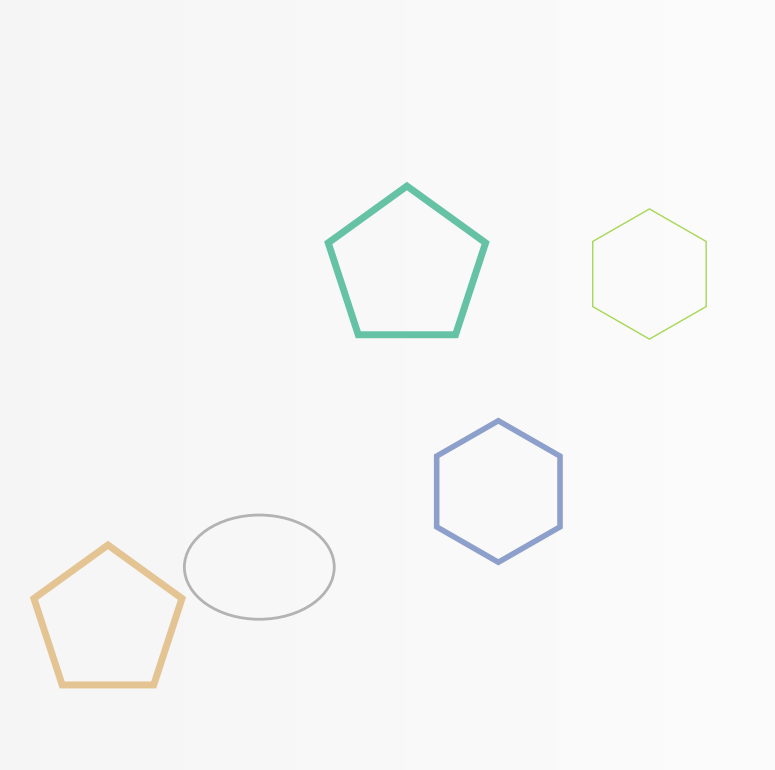[{"shape": "pentagon", "thickness": 2.5, "radius": 0.53, "center": [0.525, 0.652]}, {"shape": "hexagon", "thickness": 2, "radius": 0.46, "center": [0.643, 0.362]}, {"shape": "hexagon", "thickness": 0.5, "radius": 0.42, "center": [0.838, 0.644]}, {"shape": "pentagon", "thickness": 2.5, "radius": 0.5, "center": [0.139, 0.192]}, {"shape": "oval", "thickness": 1, "radius": 0.48, "center": [0.335, 0.263]}]